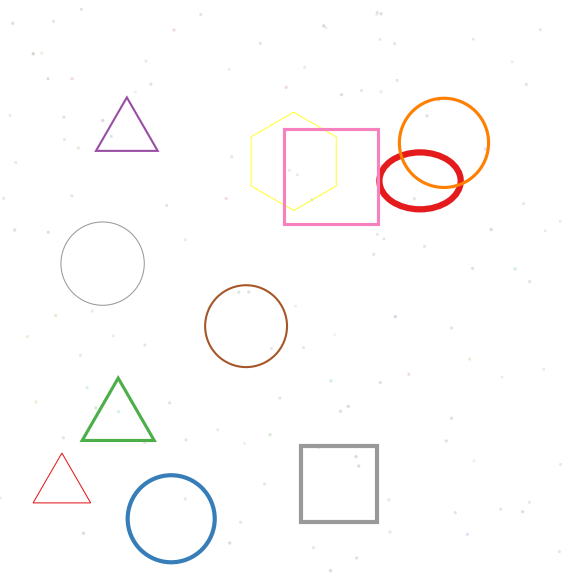[{"shape": "triangle", "thickness": 0.5, "radius": 0.29, "center": [0.107, 0.157]}, {"shape": "oval", "thickness": 3, "radius": 0.35, "center": [0.727, 0.686]}, {"shape": "circle", "thickness": 2, "radius": 0.38, "center": [0.296, 0.101]}, {"shape": "triangle", "thickness": 1.5, "radius": 0.36, "center": [0.205, 0.272]}, {"shape": "triangle", "thickness": 1, "radius": 0.31, "center": [0.22, 0.769]}, {"shape": "circle", "thickness": 1.5, "radius": 0.39, "center": [0.769, 0.752]}, {"shape": "hexagon", "thickness": 0.5, "radius": 0.43, "center": [0.509, 0.72]}, {"shape": "circle", "thickness": 1, "radius": 0.35, "center": [0.426, 0.434]}, {"shape": "square", "thickness": 1.5, "radius": 0.41, "center": [0.573, 0.694]}, {"shape": "square", "thickness": 2, "radius": 0.33, "center": [0.587, 0.161]}, {"shape": "circle", "thickness": 0.5, "radius": 0.36, "center": [0.178, 0.543]}]